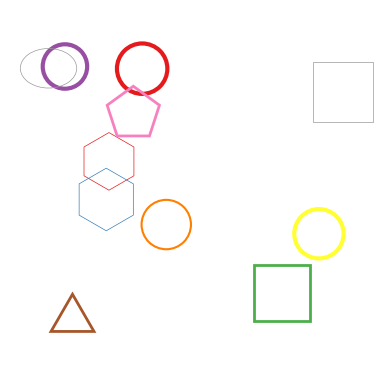[{"shape": "circle", "thickness": 3, "radius": 0.33, "center": [0.369, 0.822]}, {"shape": "hexagon", "thickness": 0.5, "radius": 0.37, "center": [0.283, 0.581]}, {"shape": "hexagon", "thickness": 0.5, "radius": 0.41, "center": [0.276, 0.482]}, {"shape": "square", "thickness": 2, "radius": 0.37, "center": [0.733, 0.239]}, {"shape": "circle", "thickness": 3, "radius": 0.29, "center": [0.169, 0.827]}, {"shape": "circle", "thickness": 1.5, "radius": 0.32, "center": [0.432, 0.417]}, {"shape": "circle", "thickness": 3, "radius": 0.32, "center": [0.828, 0.393]}, {"shape": "triangle", "thickness": 2, "radius": 0.32, "center": [0.188, 0.171]}, {"shape": "pentagon", "thickness": 2, "radius": 0.36, "center": [0.346, 0.705]}, {"shape": "square", "thickness": 0.5, "radius": 0.39, "center": [0.89, 0.762]}, {"shape": "oval", "thickness": 0.5, "radius": 0.37, "center": [0.126, 0.823]}]